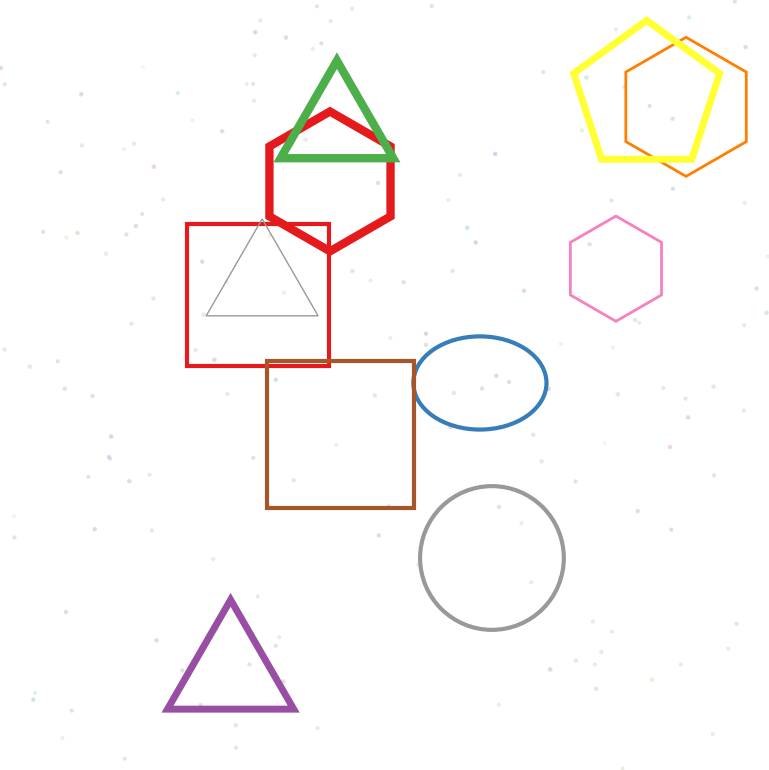[{"shape": "square", "thickness": 1.5, "radius": 0.46, "center": [0.335, 0.617]}, {"shape": "hexagon", "thickness": 3, "radius": 0.45, "center": [0.429, 0.764]}, {"shape": "oval", "thickness": 1.5, "radius": 0.43, "center": [0.623, 0.503]}, {"shape": "triangle", "thickness": 3, "radius": 0.42, "center": [0.438, 0.837]}, {"shape": "triangle", "thickness": 2.5, "radius": 0.47, "center": [0.299, 0.126]}, {"shape": "hexagon", "thickness": 1, "radius": 0.45, "center": [0.891, 0.861]}, {"shape": "pentagon", "thickness": 2.5, "radius": 0.5, "center": [0.84, 0.874]}, {"shape": "square", "thickness": 1.5, "radius": 0.48, "center": [0.443, 0.436]}, {"shape": "hexagon", "thickness": 1, "radius": 0.34, "center": [0.8, 0.651]}, {"shape": "circle", "thickness": 1.5, "radius": 0.47, "center": [0.639, 0.275]}, {"shape": "triangle", "thickness": 0.5, "radius": 0.42, "center": [0.34, 0.632]}]